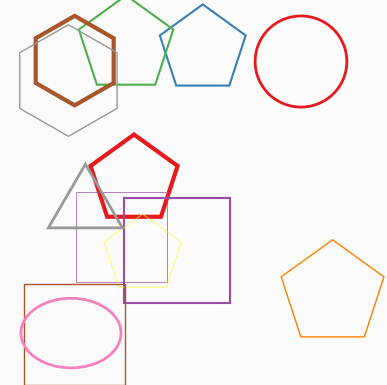[{"shape": "circle", "thickness": 2, "radius": 0.59, "center": [0.777, 0.84]}, {"shape": "pentagon", "thickness": 3, "radius": 0.59, "center": [0.346, 0.533]}, {"shape": "pentagon", "thickness": 1.5, "radius": 0.58, "center": [0.523, 0.872]}, {"shape": "pentagon", "thickness": 1.5, "radius": 0.64, "center": [0.325, 0.884]}, {"shape": "square", "thickness": 1.5, "radius": 0.68, "center": [0.457, 0.35]}, {"shape": "square", "thickness": 0.5, "radius": 0.58, "center": [0.314, 0.384]}, {"shape": "pentagon", "thickness": 1, "radius": 0.7, "center": [0.858, 0.238]}, {"shape": "pentagon", "thickness": 0.5, "radius": 0.52, "center": [0.368, 0.339]}, {"shape": "square", "thickness": 1, "radius": 0.66, "center": [0.192, 0.131]}, {"shape": "hexagon", "thickness": 3, "radius": 0.58, "center": [0.193, 0.843]}, {"shape": "oval", "thickness": 2, "radius": 0.65, "center": [0.183, 0.135]}, {"shape": "hexagon", "thickness": 1, "radius": 0.72, "center": [0.177, 0.791]}, {"shape": "triangle", "thickness": 2, "radius": 0.55, "center": [0.22, 0.463]}]